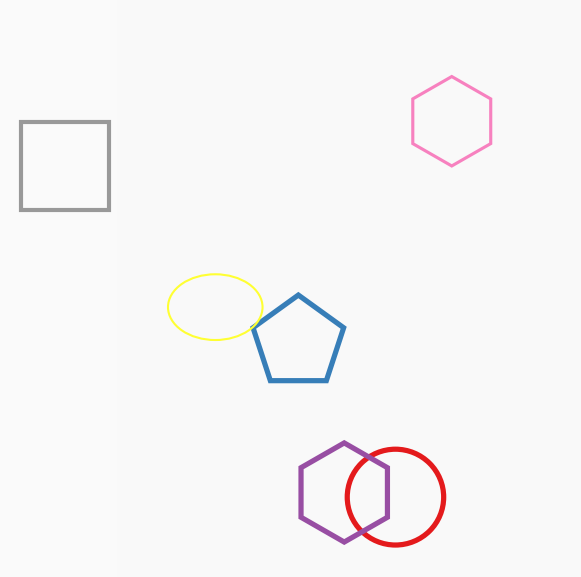[{"shape": "circle", "thickness": 2.5, "radius": 0.41, "center": [0.68, 0.138]}, {"shape": "pentagon", "thickness": 2.5, "radius": 0.41, "center": [0.513, 0.406]}, {"shape": "hexagon", "thickness": 2.5, "radius": 0.43, "center": [0.592, 0.146]}, {"shape": "oval", "thickness": 1, "radius": 0.41, "center": [0.37, 0.467]}, {"shape": "hexagon", "thickness": 1.5, "radius": 0.39, "center": [0.777, 0.789]}, {"shape": "square", "thickness": 2, "radius": 0.38, "center": [0.112, 0.712]}]